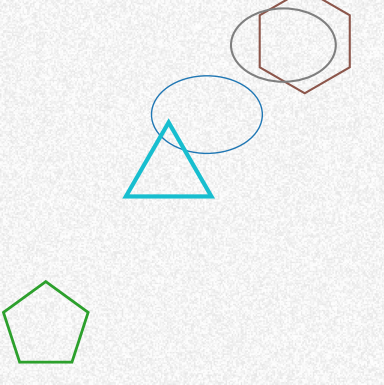[{"shape": "oval", "thickness": 1, "radius": 0.72, "center": [0.537, 0.702]}, {"shape": "pentagon", "thickness": 2, "radius": 0.58, "center": [0.119, 0.153]}, {"shape": "hexagon", "thickness": 1.5, "radius": 0.68, "center": [0.792, 0.893]}, {"shape": "oval", "thickness": 1.5, "radius": 0.68, "center": [0.736, 0.883]}, {"shape": "triangle", "thickness": 3, "radius": 0.64, "center": [0.438, 0.554]}]